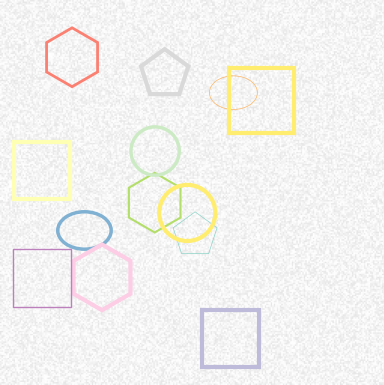[{"shape": "pentagon", "thickness": 0.5, "radius": 0.3, "center": [0.507, 0.39]}, {"shape": "square", "thickness": 3, "radius": 0.37, "center": [0.109, 0.557]}, {"shape": "square", "thickness": 3, "radius": 0.37, "center": [0.6, 0.122]}, {"shape": "hexagon", "thickness": 2, "radius": 0.38, "center": [0.187, 0.851]}, {"shape": "oval", "thickness": 2.5, "radius": 0.35, "center": [0.219, 0.401]}, {"shape": "oval", "thickness": 0.5, "radius": 0.31, "center": [0.606, 0.759]}, {"shape": "hexagon", "thickness": 1.5, "radius": 0.39, "center": [0.402, 0.474]}, {"shape": "hexagon", "thickness": 3, "radius": 0.43, "center": [0.265, 0.28]}, {"shape": "pentagon", "thickness": 3, "radius": 0.32, "center": [0.428, 0.808]}, {"shape": "square", "thickness": 1, "radius": 0.38, "center": [0.11, 0.279]}, {"shape": "circle", "thickness": 2.5, "radius": 0.31, "center": [0.403, 0.608]}, {"shape": "square", "thickness": 3, "radius": 0.42, "center": [0.68, 0.738]}, {"shape": "circle", "thickness": 3, "radius": 0.36, "center": [0.486, 0.447]}]